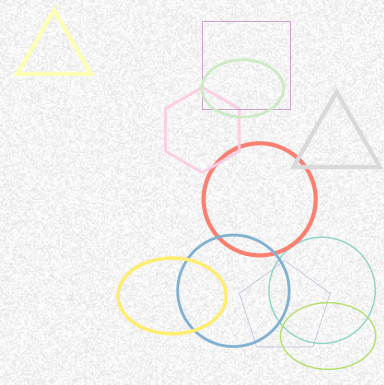[{"shape": "circle", "thickness": 1, "radius": 0.69, "center": [0.837, 0.246]}, {"shape": "triangle", "thickness": 3, "radius": 0.55, "center": [0.141, 0.863]}, {"shape": "pentagon", "thickness": 0.5, "radius": 0.62, "center": [0.74, 0.199]}, {"shape": "circle", "thickness": 3, "radius": 0.73, "center": [0.674, 0.482]}, {"shape": "circle", "thickness": 2, "radius": 0.72, "center": [0.606, 0.245]}, {"shape": "oval", "thickness": 1, "radius": 0.62, "center": [0.852, 0.127]}, {"shape": "hexagon", "thickness": 2, "radius": 0.55, "center": [0.526, 0.662]}, {"shape": "triangle", "thickness": 3, "radius": 0.65, "center": [0.874, 0.631]}, {"shape": "square", "thickness": 0.5, "radius": 0.57, "center": [0.639, 0.831]}, {"shape": "oval", "thickness": 2, "radius": 0.53, "center": [0.63, 0.77]}, {"shape": "oval", "thickness": 2.5, "radius": 0.7, "center": [0.447, 0.231]}]